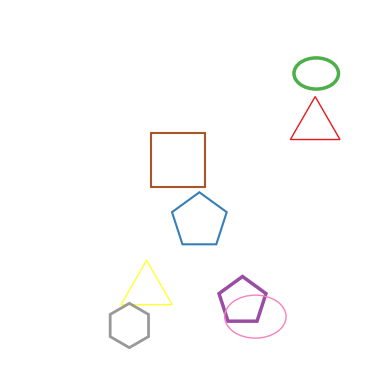[{"shape": "triangle", "thickness": 1, "radius": 0.37, "center": [0.819, 0.675]}, {"shape": "pentagon", "thickness": 1.5, "radius": 0.37, "center": [0.518, 0.426]}, {"shape": "oval", "thickness": 2.5, "radius": 0.29, "center": [0.821, 0.809]}, {"shape": "pentagon", "thickness": 2.5, "radius": 0.32, "center": [0.63, 0.218]}, {"shape": "triangle", "thickness": 1, "radius": 0.38, "center": [0.381, 0.247]}, {"shape": "square", "thickness": 1.5, "radius": 0.35, "center": [0.462, 0.585]}, {"shape": "oval", "thickness": 1, "radius": 0.4, "center": [0.663, 0.178]}, {"shape": "hexagon", "thickness": 2, "radius": 0.29, "center": [0.336, 0.155]}]